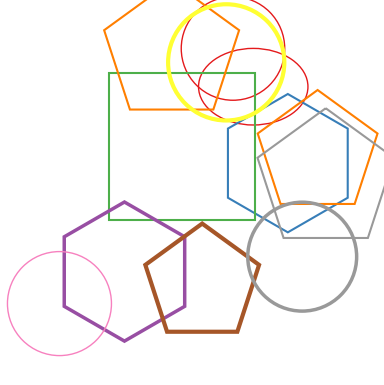[{"shape": "circle", "thickness": 1, "radius": 0.67, "center": [0.605, 0.874]}, {"shape": "oval", "thickness": 1, "radius": 0.71, "center": [0.658, 0.775]}, {"shape": "hexagon", "thickness": 1.5, "radius": 0.9, "center": [0.748, 0.576]}, {"shape": "square", "thickness": 1.5, "radius": 0.95, "center": [0.472, 0.619]}, {"shape": "hexagon", "thickness": 2.5, "radius": 0.9, "center": [0.323, 0.295]}, {"shape": "pentagon", "thickness": 1.5, "radius": 0.82, "center": [0.825, 0.603]}, {"shape": "pentagon", "thickness": 1.5, "radius": 0.92, "center": [0.446, 0.865]}, {"shape": "circle", "thickness": 3, "radius": 0.75, "center": [0.588, 0.838]}, {"shape": "pentagon", "thickness": 3, "radius": 0.78, "center": [0.525, 0.264]}, {"shape": "circle", "thickness": 1, "radius": 0.68, "center": [0.154, 0.211]}, {"shape": "pentagon", "thickness": 1.5, "radius": 0.93, "center": [0.846, 0.533]}, {"shape": "circle", "thickness": 2.5, "radius": 0.71, "center": [0.785, 0.333]}]